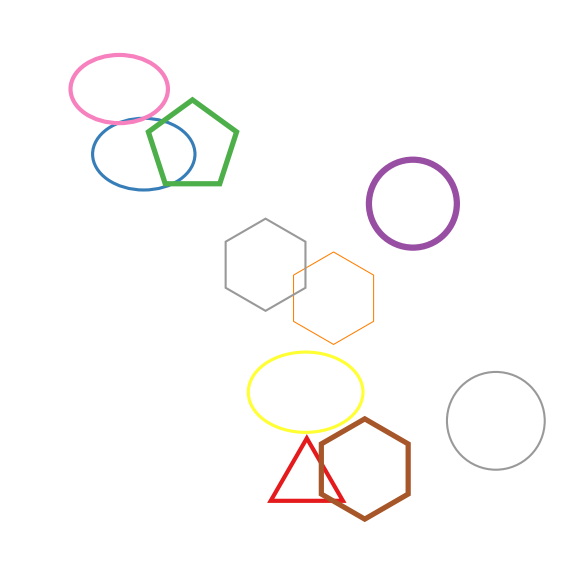[{"shape": "triangle", "thickness": 2, "radius": 0.36, "center": [0.531, 0.168]}, {"shape": "oval", "thickness": 1.5, "radius": 0.44, "center": [0.249, 0.732]}, {"shape": "pentagon", "thickness": 2.5, "radius": 0.4, "center": [0.333, 0.746]}, {"shape": "circle", "thickness": 3, "radius": 0.38, "center": [0.715, 0.646]}, {"shape": "hexagon", "thickness": 0.5, "radius": 0.4, "center": [0.578, 0.483]}, {"shape": "oval", "thickness": 1.5, "radius": 0.5, "center": [0.529, 0.32]}, {"shape": "hexagon", "thickness": 2.5, "radius": 0.43, "center": [0.632, 0.187]}, {"shape": "oval", "thickness": 2, "radius": 0.42, "center": [0.206, 0.845]}, {"shape": "hexagon", "thickness": 1, "radius": 0.4, "center": [0.46, 0.541]}, {"shape": "circle", "thickness": 1, "radius": 0.42, "center": [0.859, 0.27]}]